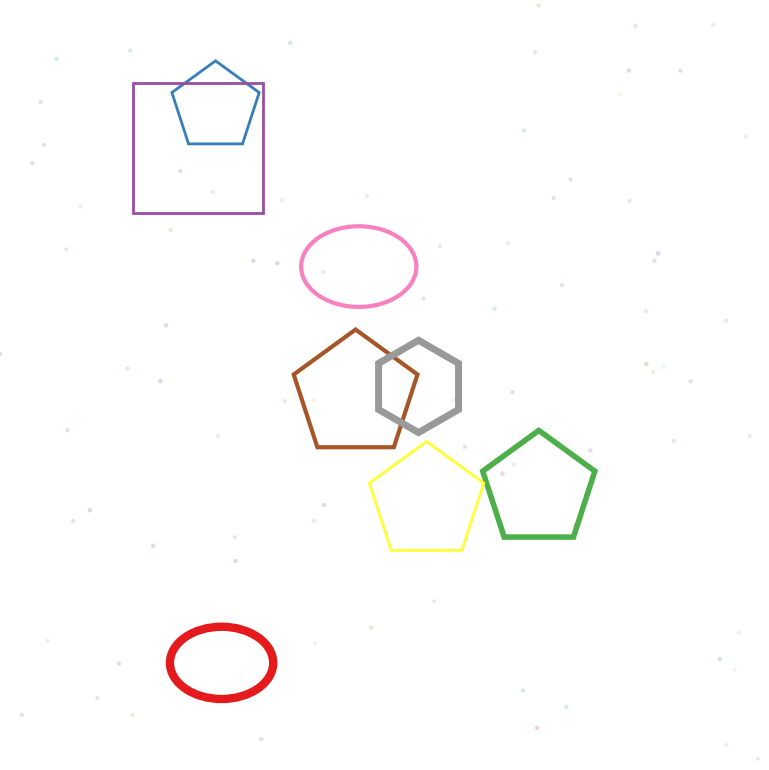[{"shape": "oval", "thickness": 3, "radius": 0.34, "center": [0.288, 0.139]}, {"shape": "pentagon", "thickness": 1, "radius": 0.3, "center": [0.28, 0.861]}, {"shape": "pentagon", "thickness": 2, "radius": 0.38, "center": [0.7, 0.364]}, {"shape": "square", "thickness": 1, "radius": 0.42, "center": [0.257, 0.808]}, {"shape": "pentagon", "thickness": 1, "radius": 0.39, "center": [0.554, 0.348]}, {"shape": "pentagon", "thickness": 1.5, "radius": 0.42, "center": [0.462, 0.488]}, {"shape": "oval", "thickness": 1.5, "radius": 0.37, "center": [0.466, 0.654]}, {"shape": "hexagon", "thickness": 2.5, "radius": 0.3, "center": [0.544, 0.498]}]